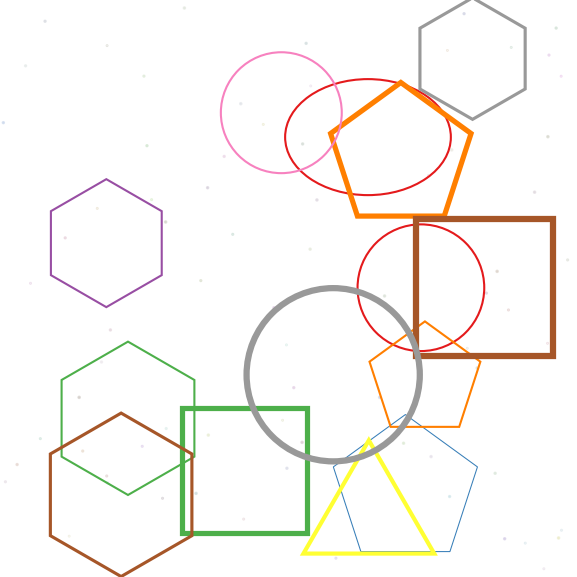[{"shape": "circle", "thickness": 1, "radius": 0.55, "center": [0.729, 0.501]}, {"shape": "oval", "thickness": 1, "radius": 0.72, "center": [0.637, 0.762]}, {"shape": "pentagon", "thickness": 0.5, "radius": 0.66, "center": [0.702, 0.15]}, {"shape": "square", "thickness": 2.5, "radius": 0.54, "center": [0.424, 0.184]}, {"shape": "hexagon", "thickness": 1, "radius": 0.66, "center": [0.222, 0.275]}, {"shape": "hexagon", "thickness": 1, "radius": 0.55, "center": [0.184, 0.578]}, {"shape": "pentagon", "thickness": 2.5, "radius": 0.64, "center": [0.694, 0.728]}, {"shape": "pentagon", "thickness": 1, "radius": 0.5, "center": [0.736, 0.342]}, {"shape": "triangle", "thickness": 2, "radius": 0.65, "center": [0.639, 0.106]}, {"shape": "square", "thickness": 3, "radius": 0.6, "center": [0.839, 0.501]}, {"shape": "hexagon", "thickness": 1.5, "radius": 0.71, "center": [0.21, 0.142]}, {"shape": "circle", "thickness": 1, "radius": 0.52, "center": [0.487, 0.804]}, {"shape": "hexagon", "thickness": 1.5, "radius": 0.53, "center": [0.818, 0.898]}, {"shape": "circle", "thickness": 3, "radius": 0.75, "center": [0.577, 0.35]}]